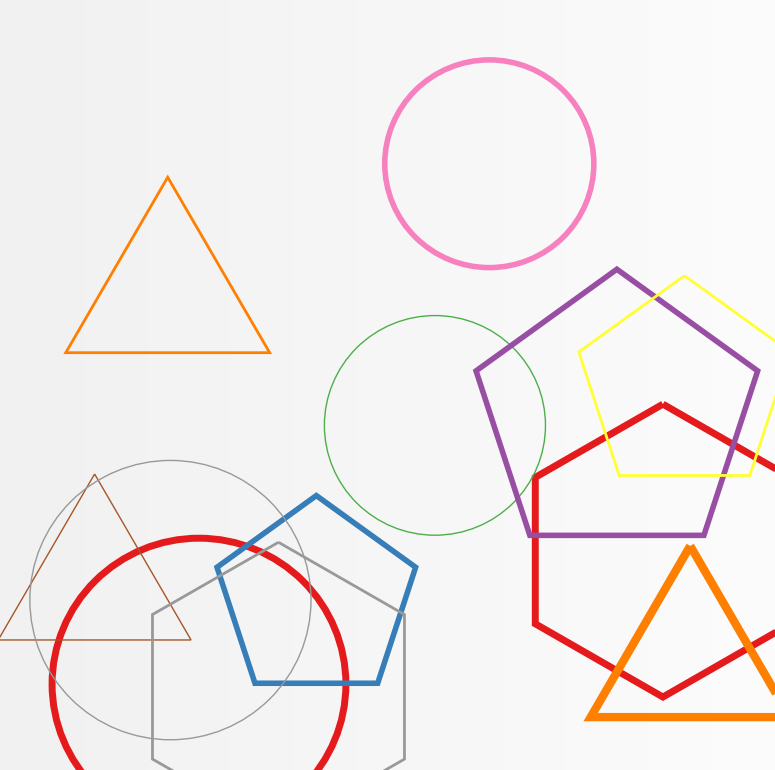[{"shape": "circle", "thickness": 2.5, "radius": 0.95, "center": [0.257, 0.111]}, {"shape": "hexagon", "thickness": 2.5, "radius": 0.95, "center": [0.855, 0.285]}, {"shape": "pentagon", "thickness": 2, "radius": 0.67, "center": [0.408, 0.222]}, {"shape": "circle", "thickness": 0.5, "radius": 0.71, "center": [0.561, 0.448]}, {"shape": "pentagon", "thickness": 2, "radius": 0.96, "center": [0.796, 0.459]}, {"shape": "triangle", "thickness": 3, "radius": 0.74, "center": [0.891, 0.143]}, {"shape": "triangle", "thickness": 1, "radius": 0.76, "center": [0.216, 0.618]}, {"shape": "pentagon", "thickness": 1, "radius": 0.72, "center": [0.883, 0.499]}, {"shape": "triangle", "thickness": 0.5, "radius": 0.72, "center": [0.122, 0.241]}, {"shape": "circle", "thickness": 2, "radius": 0.67, "center": [0.631, 0.787]}, {"shape": "circle", "thickness": 0.5, "radius": 0.91, "center": [0.22, 0.221]}, {"shape": "hexagon", "thickness": 1, "radius": 0.94, "center": [0.359, 0.108]}]